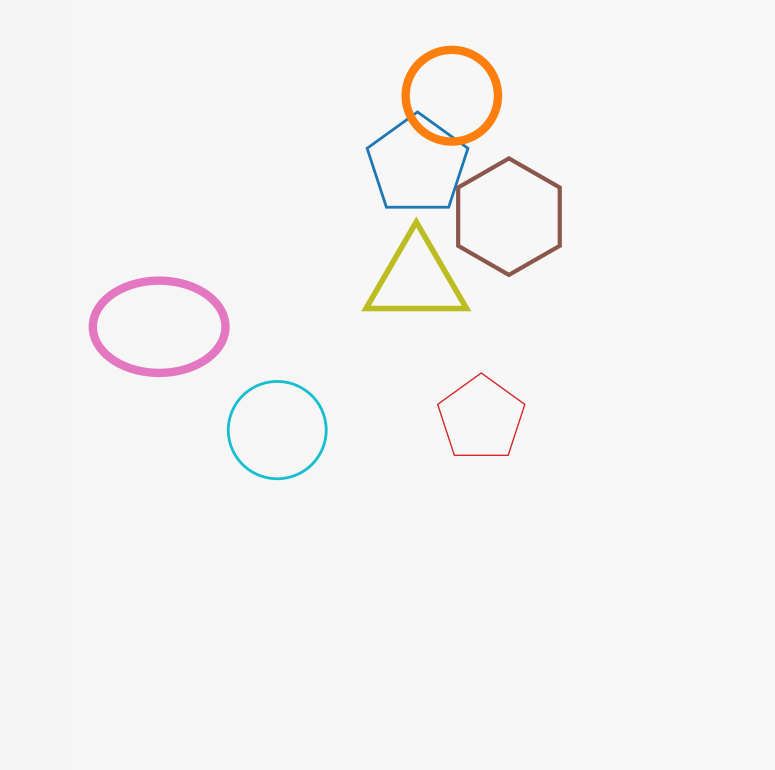[{"shape": "pentagon", "thickness": 1, "radius": 0.34, "center": [0.539, 0.786]}, {"shape": "circle", "thickness": 3, "radius": 0.3, "center": [0.583, 0.876]}, {"shape": "pentagon", "thickness": 0.5, "radius": 0.3, "center": [0.621, 0.457]}, {"shape": "hexagon", "thickness": 1.5, "radius": 0.38, "center": [0.657, 0.719]}, {"shape": "oval", "thickness": 3, "radius": 0.43, "center": [0.205, 0.576]}, {"shape": "triangle", "thickness": 2, "radius": 0.37, "center": [0.537, 0.637]}, {"shape": "circle", "thickness": 1, "radius": 0.32, "center": [0.358, 0.441]}]